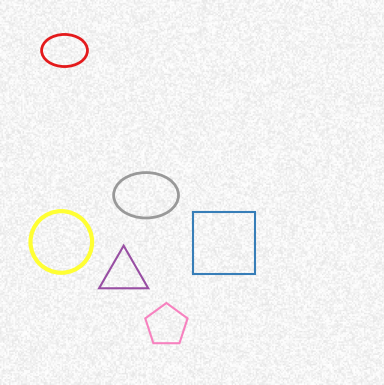[{"shape": "oval", "thickness": 2, "radius": 0.3, "center": [0.168, 0.869]}, {"shape": "square", "thickness": 1.5, "radius": 0.4, "center": [0.582, 0.37]}, {"shape": "triangle", "thickness": 1.5, "radius": 0.37, "center": [0.321, 0.288]}, {"shape": "circle", "thickness": 3, "radius": 0.4, "center": [0.159, 0.372]}, {"shape": "pentagon", "thickness": 1.5, "radius": 0.29, "center": [0.432, 0.155]}, {"shape": "oval", "thickness": 2, "radius": 0.42, "center": [0.379, 0.493]}]